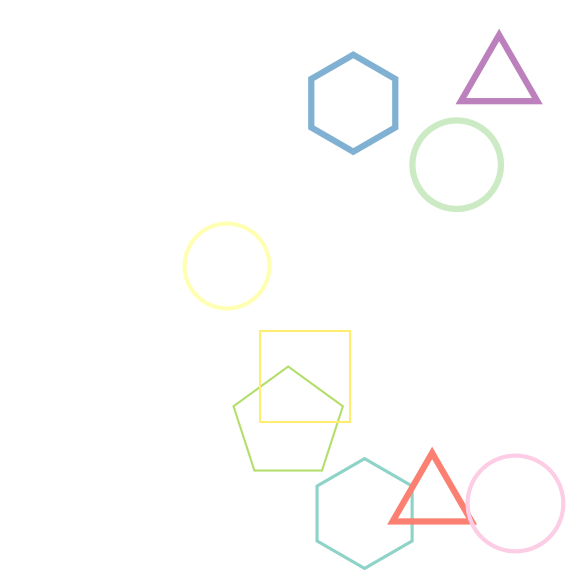[{"shape": "hexagon", "thickness": 1.5, "radius": 0.48, "center": [0.631, 0.11]}, {"shape": "circle", "thickness": 2, "radius": 0.37, "center": [0.393, 0.539]}, {"shape": "triangle", "thickness": 3, "radius": 0.4, "center": [0.748, 0.136]}, {"shape": "hexagon", "thickness": 3, "radius": 0.42, "center": [0.612, 0.82]}, {"shape": "pentagon", "thickness": 1, "radius": 0.5, "center": [0.499, 0.265]}, {"shape": "circle", "thickness": 2, "radius": 0.41, "center": [0.893, 0.127]}, {"shape": "triangle", "thickness": 3, "radius": 0.38, "center": [0.864, 0.862]}, {"shape": "circle", "thickness": 3, "radius": 0.38, "center": [0.791, 0.714]}, {"shape": "square", "thickness": 1, "radius": 0.39, "center": [0.529, 0.347]}]